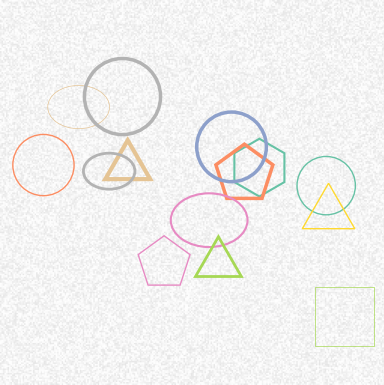[{"shape": "circle", "thickness": 1, "radius": 0.38, "center": [0.847, 0.518]}, {"shape": "hexagon", "thickness": 1.5, "radius": 0.38, "center": [0.674, 0.565]}, {"shape": "circle", "thickness": 1, "radius": 0.4, "center": [0.113, 0.571]}, {"shape": "pentagon", "thickness": 2.5, "radius": 0.39, "center": [0.635, 0.548]}, {"shape": "circle", "thickness": 2.5, "radius": 0.45, "center": [0.601, 0.619]}, {"shape": "pentagon", "thickness": 1, "radius": 0.35, "center": [0.426, 0.317]}, {"shape": "oval", "thickness": 1.5, "radius": 0.5, "center": [0.543, 0.428]}, {"shape": "square", "thickness": 0.5, "radius": 0.38, "center": [0.895, 0.178]}, {"shape": "triangle", "thickness": 2, "radius": 0.34, "center": [0.567, 0.316]}, {"shape": "triangle", "thickness": 1, "radius": 0.39, "center": [0.853, 0.445]}, {"shape": "oval", "thickness": 0.5, "radius": 0.4, "center": [0.204, 0.722]}, {"shape": "triangle", "thickness": 3, "radius": 0.34, "center": [0.332, 0.568]}, {"shape": "oval", "thickness": 2, "radius": 0.33, "center": [0.284, 0.555]}, {"shape": "circle", "thickness": 2.5, "radius": 0.49, "center": [0.318, 0.749]}]